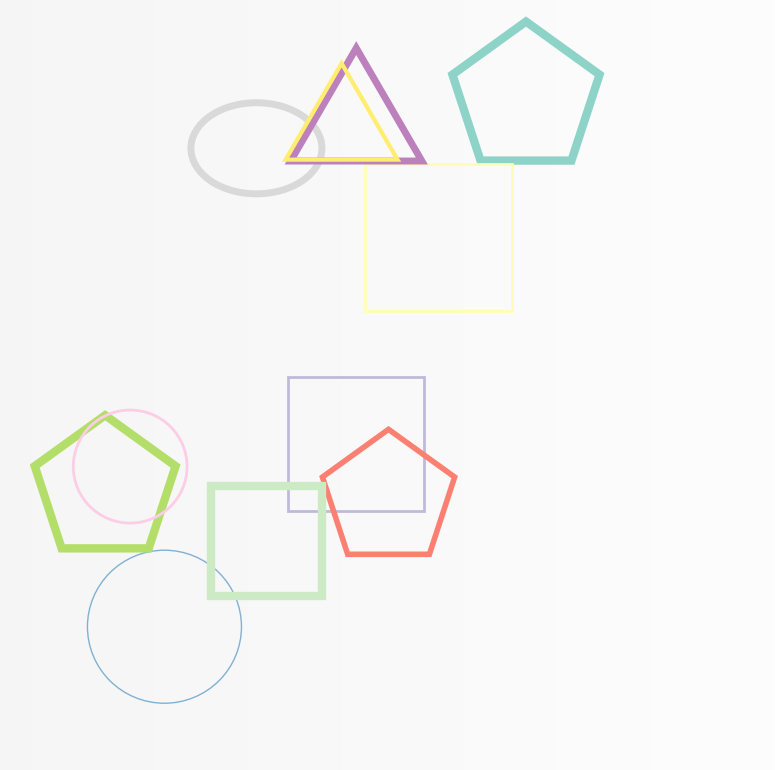[{"shape": "pentagon", "thickness": 3, "radius": 0.5, "center": [0.679, 0.872]}, {"shape": "square", "thickness": 1, "radius": 0.48, "center": [0.566, 0.692]}, {"shape": "square", "thickness": 1, "radius": 0.44, "center": [0.459, 0.423]}, {"shape": "pentagon", "thickness": 2, "radius": 0.45, "center": [0.501, 0.353]}, {"shape": "circle", "thickness": 0.5, "radius": 0.5, "center": [0.212, 0.186]}, {"shape": "pentagon", "thickness": 3, "radius": 0.48, "center": [0.136, 0.365]}, {"shape": "circle", "thickness": 1, "radius": 0.37, "center": [0.168, 0.394]}, {"shape": "oval", "thickness": 2.5, "radius": 0.42, "center": [0.331, 0.807]}, {"shape": "triangle", "thickness": 2.5, "radius": 0.49, "center": [0.46, 0.84]}, {"shape": "square", "thickness": 3, "radius": 0.36, "center": [0.343, 0.297]}, {"shape": "triangle", "thickness": 1.5, "radius": 0.42, "center": [0.441, 0.834]}]